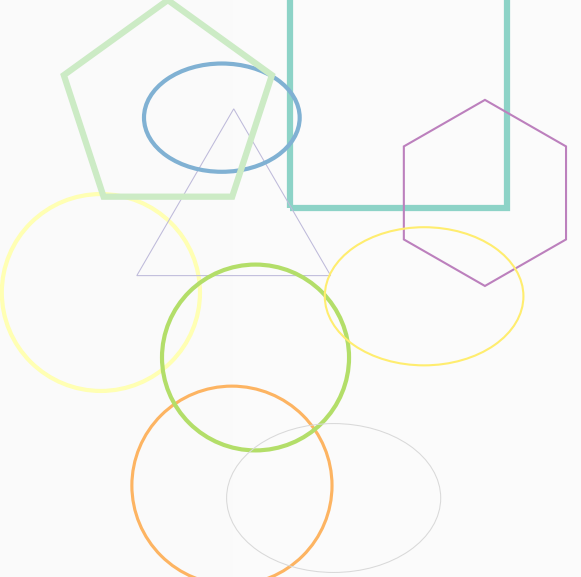[{"shape": "square", "thickness": 3, "radius": 0.94, "center": [0.686, 0.826]}, {"shape": "circle", "thickness": 2, "radius": 0.85, "center": [0.174, 0.493]}, {"shape": "triangle", "thickness": 0.5, "radius": 0.96, "center": [0.402, 0.618]}, {"shape": "oval", "thickness": 2, "radius": 0.67, "center": [0.382, 0.795]}, {"shape": "circle", "thickness": 1.5, "radius": 0.86, "center": [0.399, 0.158]}, {"shape": "circle", "thickness": 2, "radius": 0.8, "center": [0.44, 0.38]}, {"shape": "oval", "thickness": 0.5, "radius": 0.92, "center": [0.574, 0.137]}, {"shape": "hexagon", "thickness": 1, "radius": 0.81, "center": [0.834, 0.665]}, {"shape": "pentagon", "thickness": 3, "radius": 0.94, "center": [0.289, 0.811]}, {"shape": "oval", "thickness": 1, "radius": 0.85, "center": [0.73, 0.486]}]